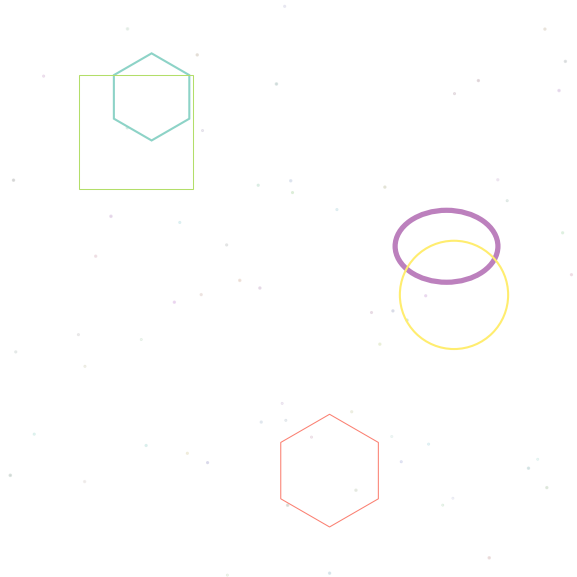[{"shape": "hexagon", "thickness": 1, "radius": 0.38, "center": [0.263, 0.831]}, {"shape": "hexagon", "thickness": 0.5, "radius": 0.49, "center": [0.571, 0.184]}, {"shape": "square", "thickness": 0.5, "radius": 0.49, "center": [0.235, 0.771]}, {"shape": "oval", "thickness": 2.5, "radius": 0.45, "center": [0.773, 0.573]}, {"shape": "circle", "thickness": 1, "radius": 0.47, "center": [0.786, 0.488]}]